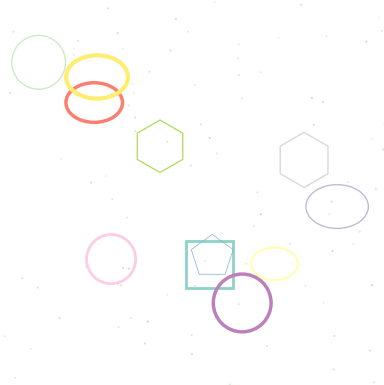[{"shape": "square", "thickness": 2, "radius": 0.3, "center": [0.544, 0.314]}, {"shape": "oval", "thickness": 1.5, "radius": 0.3, "center": [0.713, 0.315]}, {"shape": "oval", "thickness": 1, "radius": 0.41, "center": [0.876, 0.464]}, {"shape": "oval", "thickness": 2.5, "radius": 0.37, "center": [0.245, 0.734]}, {"shape": "pentagon", "thickness": 0.5, "radius": 0.29, "center": [0.551, 0.334]}, {"shape": "hexagon", "thickness": 1, "radius": 0.34, "center": [0.416, 0.62]}, {"shape": "circle", "thickness": 2, "radius": 0.32, "center": [0.289, 0.327]}, {"shape": "hexagon", "thickness": 1, "radius": 0.36, "center": [0.79, 0.585]}, {"shape": "circle", "thickness": 2.5, "radius": 0.38, "center": [0.629, 0.213]}, {"shape": "circle", "thickness": 1, "radius": 0.35, "center": [0.1, 0.838]}, {"shape": "oval", "thickness": 3, "radius": 0.4, "center": [0.252, 0.8]}]